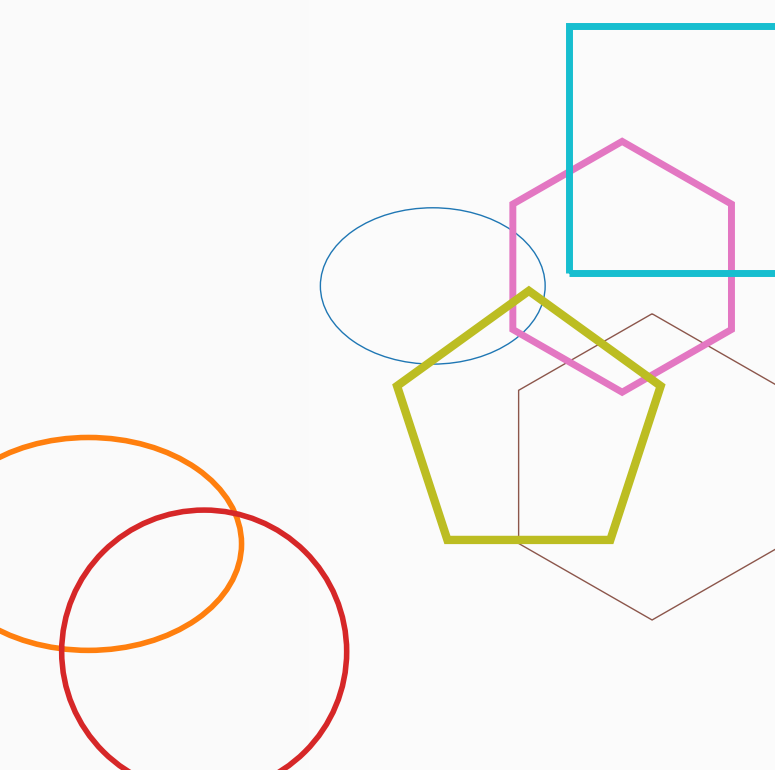[{"shape": "oval", "thickness": 0.5, "radius": 0.73, "center": [0.558, 0.629]}, {"shape": "oval", "thickness": 2, "radius": 0.99, "center": [0.114, 0.294]}, {"shape": "circle", "thickness": 2, "radius": 0.92, "center": [0.263, 0.154]}, {"shape": "hexagon", "thickness": 0.5, "radius": 0.99, "center": [0.841, 0.394]}, {"shape": "hexagon", "thickness": 2.5, "radius": 0.81, "center": [0.803, 0.654]}, {"shape": "pentagon", "thickness": 3, "radius": 0.89, "center": [0.682, 0.443]}, {"shape": "square", "thickness": 2.5, "radius": 0.8, "center": [0.895, 0.806]}]